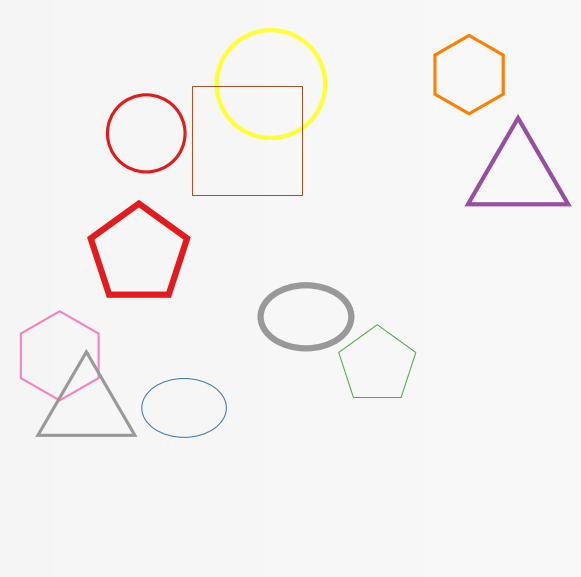[{"shape": "circle", "thickness": 1.5, "radius": 0.33, "center": [0.252, 0.768]}, {"shape": "pentagon", "thickness": 3, "radius": 0.44, "center": [0.239, 0.559]}, {"shape": "oval", "thickness": 0.5, "radius": 0.36, "center": [0.317, 0.293]}, {"shape": "pentagon", "thickness": 0.5, "radius": 0.35, "center": [0.649, 0.367]}, {"shape": "triangle", "thickness": 2, "radius": 0.5, "center": [0.891, 0.695]}, {"shape": "hexagon", "thickness": 1.5, "radius": 0.34, "center": [0.807, 0.87]}, {"shape": "circle", "thickness": 2, "radius": 0.47, "center": [0.466, 0.854]}, {"shape": "square", "thickness": 0.5, "radius": 0.47, "center": [0.425, 0.756]}, {"shape": "hexagon", "thickness": 1, "radius": 0.39, "center": [0.103, 0.383]}, {"shape": "oval", "thickness": 3, "radius": 0.39, "center": [0.526, 0.451]}, {"shape": "triangle", "thickness": 1.5, "radius": 0.48, "center": [0.149, 0.293]}]